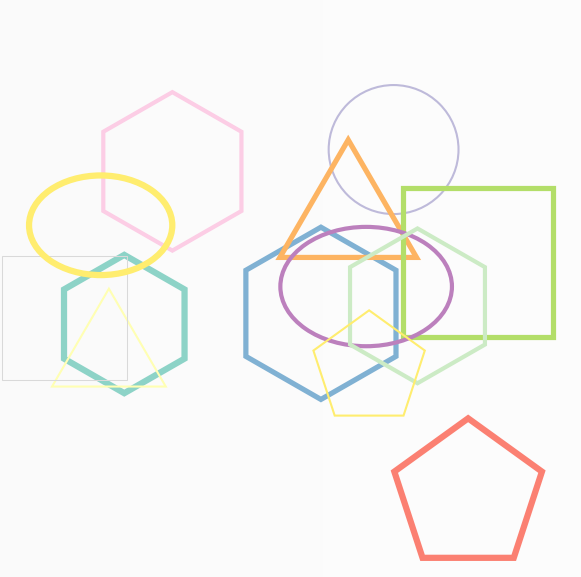[{"shape": "hexagon", "thickness": 3, "radius": 0.6, "center": [0.214, 0.438]}, {"shape": "triangle", "thickness": 1, "radius": 0.56, "center": [0.187, 0.386]}, {"shape": "circle", "thickness": 1, "radius": 0.56, "center": [0.677, 0.74]}, {"shape": "pentagon", "thickness": 3, "radius": 0.67, "center": [0.805, 0.141]}, {"shape": "hexagon", "thickness": 2.5, "radius": 0.75, "center": [0.552, 0.457]}, {"shape": "triangle", "thickness": 2.5, "radius": 0.68, "center": [0.599, 0.621]}, {"shape": "square", "thickness": 2.5, "radius": 0.65, "center": [0.822, 0.544]}, {"shape": "hexagon", "thickness": 2, "radius": 0.69, "center": [0.297, 0.702]}, {"shape": "square", "thickness": 0.5, "radius": 0.54, "center": [0.111, 0.448]}, {"shape": "oval", "thickness": 2, "radius": 0.74, "center": [0.63, 0.503]}, {"shape": "hexagon", "thickness": 2, "radius": 0.67, "center": [0.718, 0.47]}, {"shape": "pentagon", "thickness": 1, "radius": 0.5, "center": [0.635, 0.361]}, {"shape": "oval", "thickness": 3, "radius": 0.62, "center": [0.173, 0.609]}]